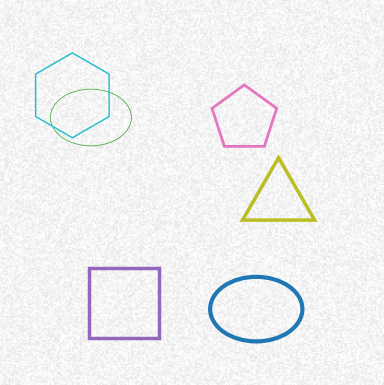[{"shape": "oval", "thickness": 3, "radius": 0.6, "center": [0.666, 0.197]}, {"shape": "oval", "thickness": 0.5, "radius": 0.53, "center": [0.236, 0.695]}, {"shape": "square", "thickness": 2.5, "radius": 0.45, "center": [0.322, 0.213]}, {"shape": "pentagon", "thickness": 2, "radius": 0.44, "center": [0.635, 0.691]}, {"shape": "triangle", "thickness": 2.5, "radius": 0.54, "center": [0.724, 0.482]}, {"shape": "hexagon", "thickness": 1, "radius": 0.55, "center": [0.188, 0.752]}]